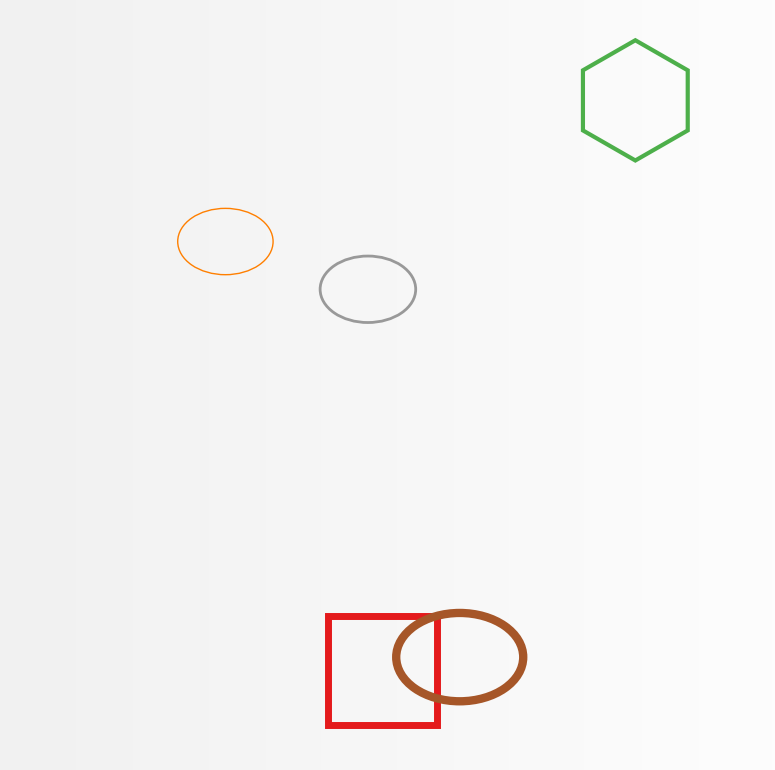[{"shape": "square", "thickness": 2.5, "radius": 0.35, "center": [0.494, 0.129]}, {"shape": "hexagon", "thickness": 1.5, "radius": 0.39, "center": [0.82, 0.87]}, {"shape": "oval", "thickness": 0.5, "radius": 0.31, "center": [0.291, 0.686]}, {"shape": "oval", "thickness": 3, "radius": 0.41, "center": [0.593, 0.147]}, {"shape": "oval", "thickness": 1, "radius": 0.31, "center": [0.475, 0.624]}]